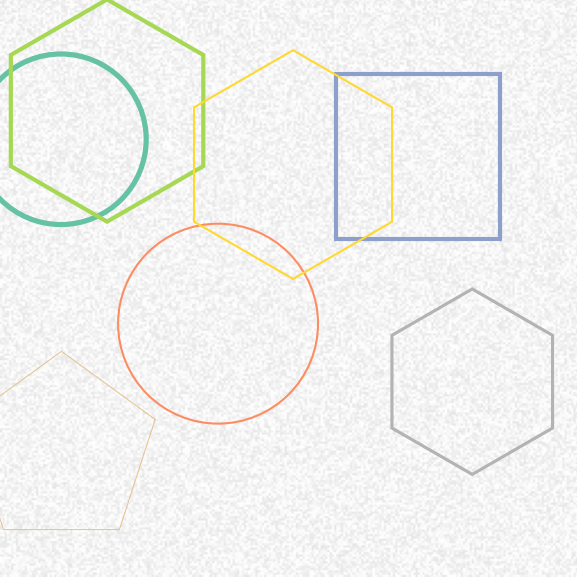[{"shape": "circle", "thickness": 2.5, "radius": 0.74, "center": [0.105, 0.758]}, {"shape": "circle", "thickness": 1, "radius": 0.87, "center": [0.378, 0.439]}, {"shape": "square", "thickness": 2, "radius": 0.71, "center": [0.723, 0.728]}, {"shape": "hexagon", "thickness": 2, "radius": 0.96, "center": [0.185, 0.808]}, {"shape": "hexagon", "thickness": 1, "radius": 0.99, "center": [0.507, 0.714]}, {"shape": "pentagon", "thickness": 0.5, "radius": 0.85, "center": [0.106, 0.22]}, {"shape": "hexagon", "thickness": 1.5, "radius": 0.8, "center": [0.818, 0.338]}]